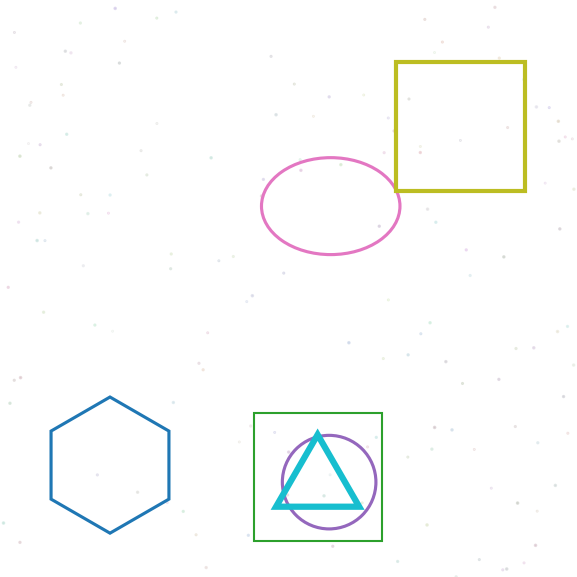[{"shape": "hexagon", "thickness": 1.5, "radius": 0.59, "center": [0.19, 0.194]}, {"shape": "square", "thickness": 1, "radius": 0.55, "center": [0.55, 0.174]}, {"shape": "circle", "thickness": 1.5, "radius": 0.41, "center": [0.57, 0.164]}, {"shape": "oval", "thickness": 1.5, "radius": 0.6, "center": [0.573, 0.642]}, {"shape": "square", "thickness": 2, "radius": 0.56, "center": [0.797, 0.78]}, {"shape": "triangle", "thickness": 3, "radius": 0.42, "center": [0.55, 0.163]}]